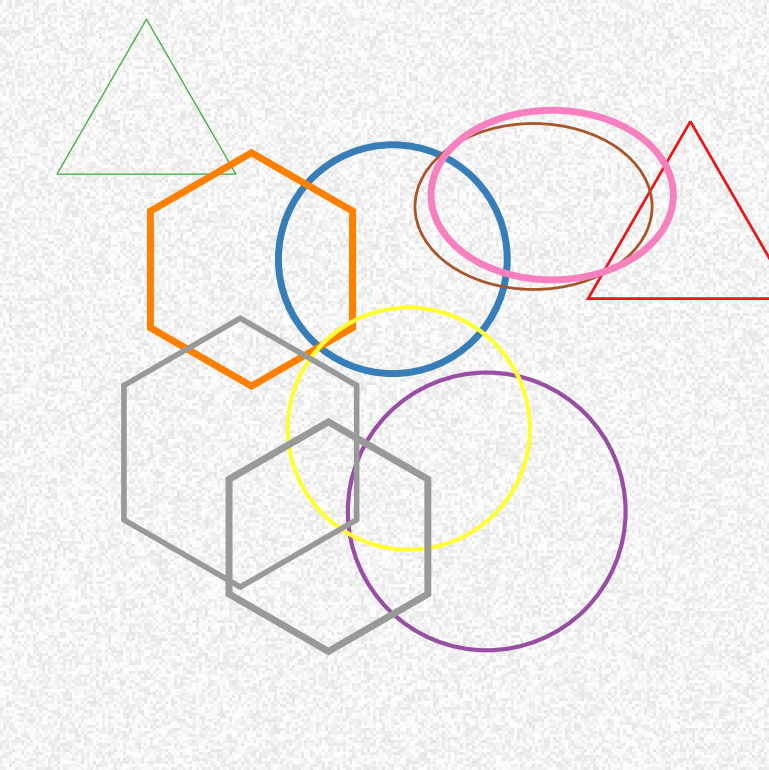[{"shape": "triangle", "thickness": 1, "radius": 0.77, "center": [0.897, 0.689]}, {"shape": "circle", "thickness": 2.5, "radius": 0.74, "center": [0.51, 0.663]}, {"shape": "triangle", "thickness": 0.5, "radius": 0.67, "center": [0.19, 0.841]}, {"shape": "circle", "thickness": 1.5, "radius": 0.9, "center": [0.632, 0.336]}, {"shape": "hexagon", "thickness": 2.5, "radius": 0.76, "center": [0.327, 0.65]}, {"shape": "circle", "thickness": 1.5, "radius": 0.79, "center": [0.531, 0.443]}, {"shape": "oval", "thickness": 1, "radius": 0.77, "center": [0.693, 0.732]}, {"shape": "oval", "thickness": 2.5, "radius": 0.79, "center": [0.717, 0.747]}, {"shape": "hexagon", "thickness": 2, "radius": 0.87, "center": [0.312, 0.412]}, {"shape": "hexagon", "thickness": 2.5, "radius": 0.75, "center": [0.427, 0.303]}]